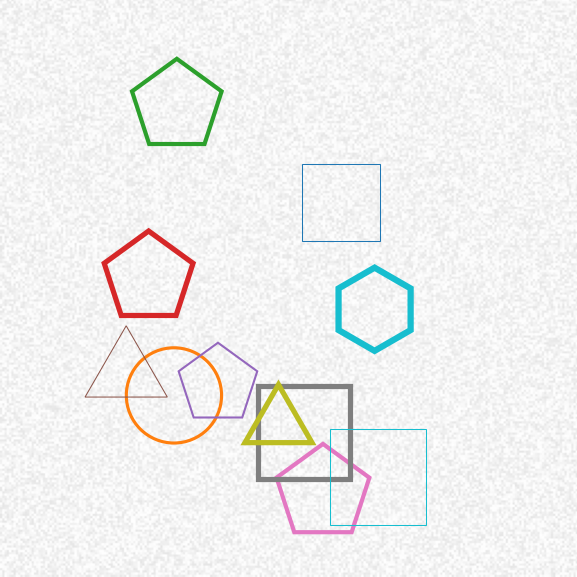[{"shape": "square", "thickness": 0.5, "radius": 0.34, "center": [0.591, 0.648]}, {"shape": "circle", "thickness": 1.5, "radius": 0.41, "center": [0.301, 0.314]}, {"shape": "pentagon", "thickness": 2, "radius": 0.41, "center": [0.306, 0.816]}, {"shape": "pentagon", "thickness": 2.5, "radius": 0.4, "center": [0.257, 0.518]}, {"shape": "pentagon", "thickness": 1, "radius": 0.36, "center": [0.377, 0.334]}, {"shape": "triangle", "thickness": 0.5, "radius": 0.41, "center": [0.218, 0.353]}, {"shape": "pentagon", "thickness": 2, "radius": 0.42, "center": [0.559, 0.146]}, {"shape": "square", "thickness": 2.5, "radius": 0.4, "center": [0.526, 0.25]}, {"shape": "triangle", "thickness": 2.5, "radius": 0.34, "center": [0.482, 0.266]}, {"shape": "hexagon", "thickness": 3, "radius": 0.36, "center": [0.649, 0.464]}, {"shape": "square", "thickness": 0.5, "radius": 0.42, "center": [0.654, 0.173]}]